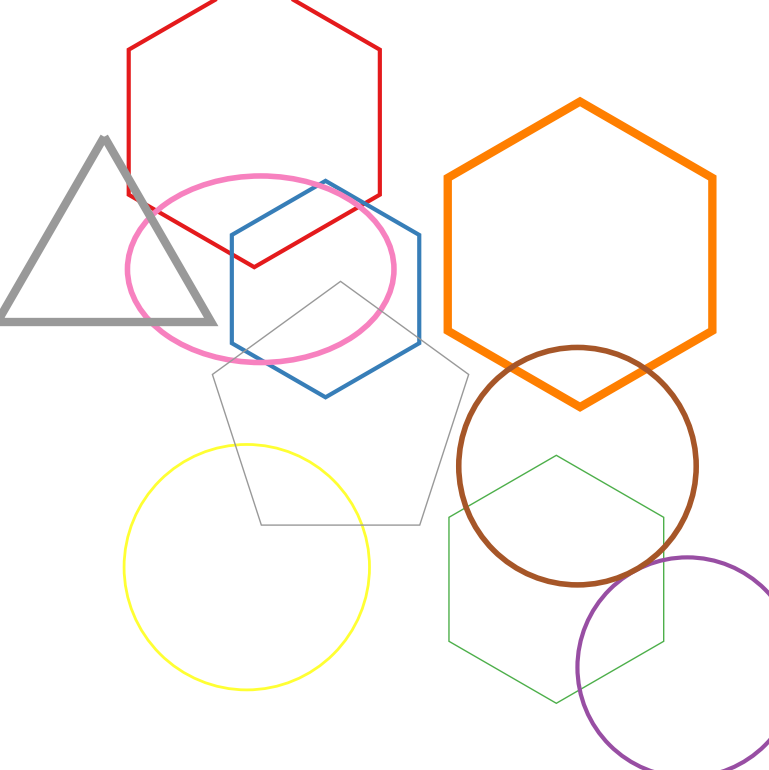[{"shape": "hexagon", "thickness": 1.5, "radius": 0.94, "center": [0.33, 0.841]}, {"shape": "hexagon", "thickness": 1.5, "radius": 0.7, "center": [0.423, 0.625]}, {"shape": "hexagon", "thickness": 0.5, "radius": 0.81, "center": [0.723, 0.248]}, {"shape": "circle", "thickness": 1.5, "radius": 0.71, "center": [0.893, 0.133]}, {"shape": "hexagon", "thickness": 3, "radius": 0.99, "center": [0.753, 0.67]}, {"shape": "circle", "thickness": 1, "radius": 0.8, "center": [0.32, 0.263]}, {"shape": "circle", "thickness": 2, "radius": 0.77, "center": [0.75, 0.395]}, {"shape": "oval", "thickness": 2, "radius": 0.87, "center": [0.339, 0.65]}, {"shape": "triangle", "thickness": 3, "radius": 0.8, "center": [0.135, 0.662]}, {"shape": "pentagon", "thickness": 0.5, "radius": 0.87, "center": [0.442, 0.46]}]